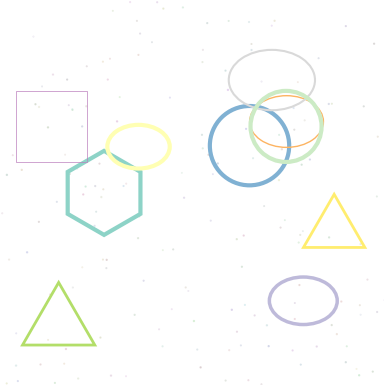[{"shape": "hexagon", "thickness": 3, "radius": 0.55, "center": [0.27, 0.499]}, {"shape": "oval", "thickness": 3, "radius": 0.41, "center": [0.36, 0.619]}, {"shape": "oval", "thickness": 2.5, "radius": 0.44, "center": [0.788, 0.219]}, {"shape": "circle", "thickness": 3, "radius": 0.52, "center": [0.648, 0.622]}, {"shape": "oval", "thickness": 1, "radius": 0.48, "center": [0.744, 0.684]}, {"shape": "triangle", "thickness": 2, "radius": 0.54, "center": [0.152, 0.158]}, {"shape": "oval", "thickness": 1.5, "radius": 0.56, "center": [0.706, 0.792]}, {"shape": "square", "thickness": 0.5, "radius": 0.46, "center": [0.133, 0.672]}, {"shape": "circle", "thickness": 3, "radius": 0.46, "center": [0.743, 0.672]}, {"shape": "triangle", "thickness": 2, "radius": 0.46, "center": [0.868, 0.403]}]